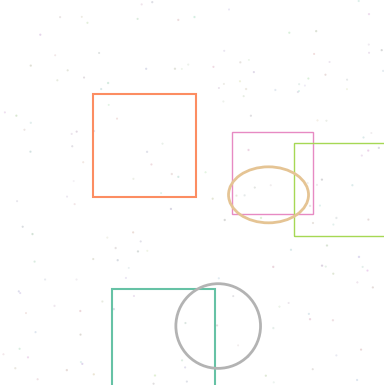[{"shape": "square", "thickness": 1.5, "radius": 0.66, "center": [0.424, 0.117]}, {"shape": "square", "thickness": 1.5, "radius": 0.67, "center": [0.376, 0.622]}, {"shape": "square", "thickness": 1, "radius": 0.53, "center": [0.708, 0.55]}, {"shape": "square", "thickness": 1, "radius": 0.6, "center": [0.885, 0.507]}, {"shape": "oval", "thickness": 2, "radius": 0.52, "center": [0.697, 0.494]}, {"shape": "circle", "thickness": 2, "radius": 0.55, "center": [0.567, 0.153]}]